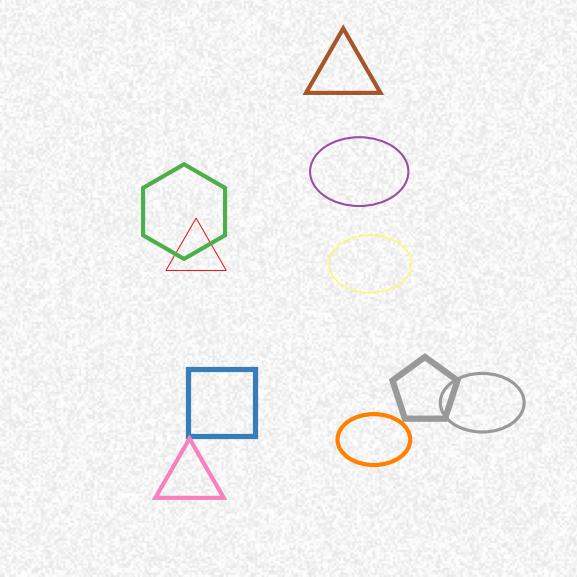[{"shape": "triangle", "thickness": 0.5, "radius": 0.3, "center": [0.34, 0.561]}, {"shape": "square", "thickness": 2.5, "radius": 0.29, "center": [0.384, 0.302]}, {"shape": "hexagon", "thickness": 2, "radius": 0.41, "center": [0.319, 0.633]}, {"shape": "oval", "thickness": 1, "radius": 0.43, "center": [0.622, 0.702]}, {"shape": "oval", "thickness": 2, "radius": 0.31, "center": [0.647, 0.238]}, {"shape": "oval", "thickness": 0.5, "radius": 0.36, "center": [0.641, 0.542]}, {"shape": "triangle", "thickness": 2, "radius": 0.37, "center": [0.594, 0.875]}, {"shape": "triangle", "thickness": 2, "radius": 0.34, "center": [0.328, 0.171]}, {"shape": "pentagon", "thickness": 3, "radius": 0.3, "center": [0.736, 0.322]}, {"shape": "oval", "thickness": 1.5, "radius": 0.36, "center": [0.835, 0.302]}]